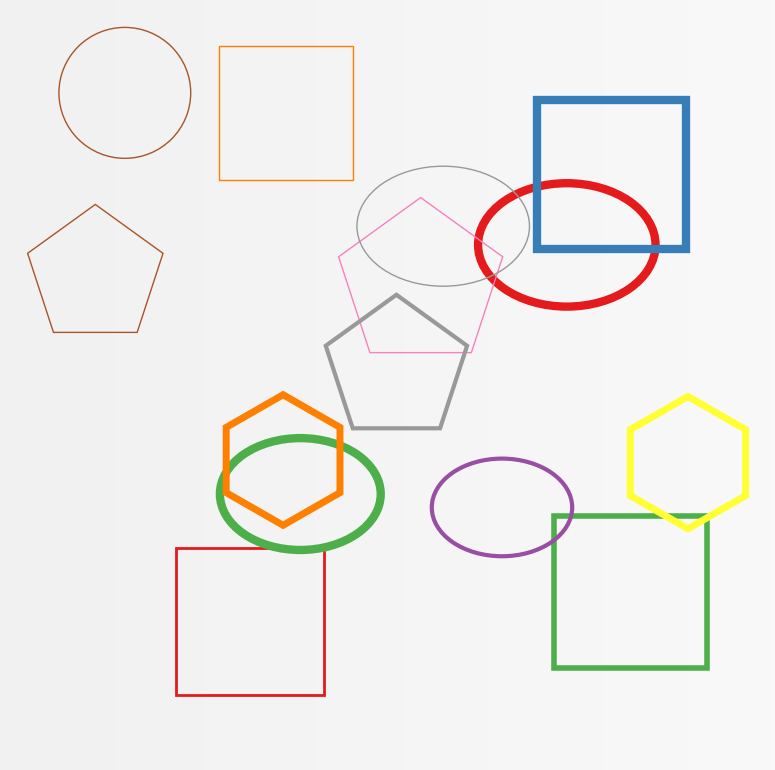[{"shape": "square", "thickness": 1, "radius": 0.48, "center": [0.323, 0.193]}, {"shape": "oval", "thickness": 3, "radius": 0.57, "center": [0.731, 0.682]}, {"shape": "square", "thickness": 3, "radius": 0.48, "center": [0.789, 0.773]}, {"shape": "oval", "thickness": 3, "radius": 0.52, "center": [0.388, 0.358]}, {"shape": "square", "thickness": 2, "radius": 0.5, "center": [0.814, 0.231]}, {"shape": "oval", "thickness": 1.5, "radius": 0.45, "center": [0.648, 0.341]}, {"shape": "hexagon", "thickness": 2.5, "radius": 0.42, "center": [0.365, 0.403]}, {"shape": "square", "thickness": 0.5, "radius": 0.43, "center": [0.369, 0.853]}, {"shape": "hexagon", "thickness": 2.5, "radius": 0.43, "center": [0.888, 0.399]}, {"shape": "pentagon", "thickness": 0.5, "radius": 0.46, "center": [0.123, 0.643]}, {"shape": "circle", "thickness": 0.5, "radius": 0.43, "center": [0.161, 0.879]}, {"shape": "pentagon", "thickness": 0.5, "radius": 0.56, "center": [0.543, 0.632]}, {"shape": "pentagon", "thickness": 1.5, "radius": 0.48, "center": [0.512, 0.521]}, {"shape": "oval", "thickness": 0.5, "radius": 0.56, "center": [0.572, 0.706]}]